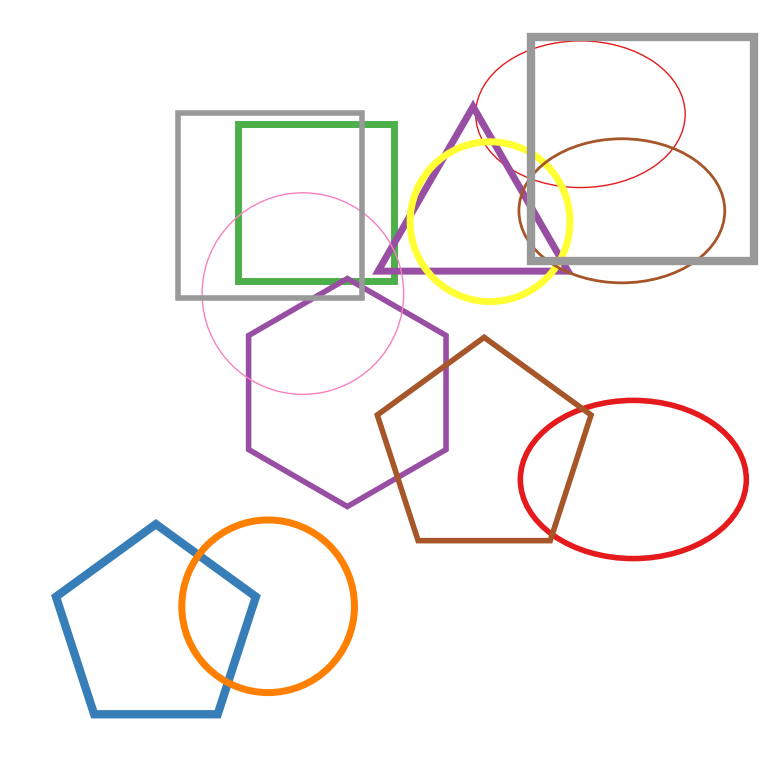[{"shape": "oval", "thickness": 2, "radius": 0.73, "center": [0.823, 0.377]}, {"shape": "oval", "thickness": 0.5, "radius": 0.68, "center": [0.754, 0.852]}, {"shape": "pentagon", "thickness": 3, "radius": 0.68, "center": [0.202, 0.183]}, {"shape": "square", "thickness": 2.5, "radius": 0.51, "center": [0.41, 0.737]}, {"shape": "hexagon", "thickness": 2, "radius": 0.74, "center": [0.451, 0.49]}, {"shape": "triangle", "thickness": 2.5, "radius": 0.71, "center": [0.614, 0.719]}, {"shape": "circle", "thickness": 2.5, "radius": 0.56, "center": [0.348, 0.213]}, {"shape": "circle", "thickness": 2.5, "radius": 0.52, "center": [0.636, 0.712]}, {"shape": "pentagon", "thickness": 2, "radius": 0.73, "center": [0.629, 0.416]}, {"shape": "oval", "thickness": 1, "radius": 0.67, "center": [0.808, 0.726]}, {"shape": "circle", "thickness": 0.5, "radius": 0.65, "center": [0.393, 0.619]}, {"shape": "square", "thickness": 3, "radius": 0.72, "center": [0.834, 0.807]}, {"shape": "square", "thickness": 2, "radius": 0.6, "center": [0.351, 0.733]}]